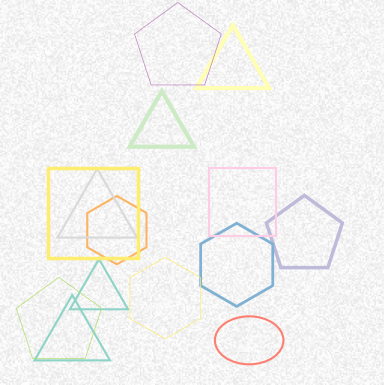[{"shape": "triangle", "thickness": 1.5, "radius": 0.44, "center": [0.257, 0.24]}, {"shape": "triangle", "thickness": 1.5, "radius": 0.57, "center": [0.188, 0.121]}, {"shape": "triangle", "thickness": 3, "radius": 0.55, "center": [0.605, 0.826]}, {"shape": "pentagon", "thickness": 2.5, "radius": 0.52, "center": [0.791, 0.389]}, {"shape": "oval", "thickness": 1.5, "radius": 0.45, "center": [0.647, 0.116]}, {"shape": "hexagon", "thickness": 2, "radius": 0.54, "center": [0.615, 0.312]}, {"shape": "hexagon", "thickness": 1.5, "radius": 0.44, "center": [0.304, 0.402]}, {"shape": "pentagon", "thickness": 0.5, "radius": 0.58, "center": [0.153, 0.163]}, {"shape": "square", "thickness": 1.5, "radius": 0.44, "center": [0.63, 0.476]}, {"shape": "triangle", "thickness": 1.5, "radius": 0.6, "center": [0.253, 0.443]}, {"shape": "pentagon", "thickness": 0.5, "radius": 0.59, "center": [0.462, 0.875]}, {"shape": "triangle", "thickness": 3, "radius": 0.48, "center": [0.42, 0.667]}, {"shape": "hexagon", "thickness": 0.5, "radius": 0.53, "center": [0.429, 0.226]}, {"shape": "square", "thickness": 2.5, "radius": 0.58, "center": [0.242, 0.447]}]